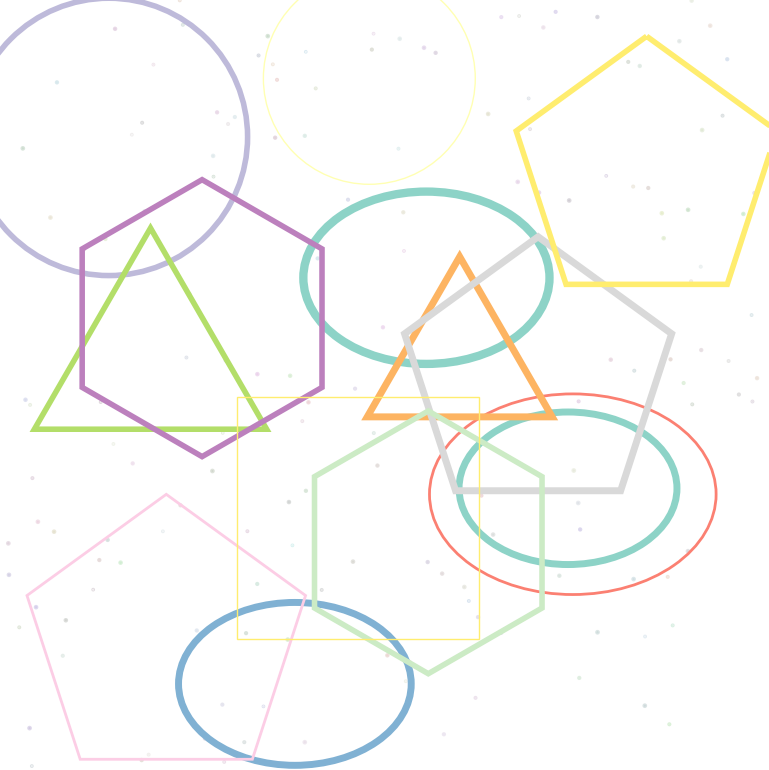[{"shape": "oval", "thickness": 2.5, "radius": 0.71, "center": [0.738, 0.366]}, {"shape": "oval", "thickness": 3, "radius": 0.8, "center": [0.554, 0.639]}, {"shape": "circle", "thickness": 0.5, "radius": 0.69, "center": [0.48, 0.898]}, {"shape": "circle", "thickness": 2, "radius": 0.9, "center": [0.141, 0.822]}, {"shape": "oval", "thickness": 1, "radius": 0.93, "center": [0.744, 0.358]}, {"shape": "oval", "thickness": 2.5, "radius": 0.76, "center": [0.383, 0.112]}, {"shape": "triangle", "thickness": 2.5, "radius": 0.69, "center": [0.597, 0.528]}, {"shape": "triangle", "thickness": 2, "radius": 0.87, "center": [0.195, 0.53]}, {"shape": "pentagon", "thickness": 1, "radius": 0.95, "center": [0.216, 0.168]}, {"shape": "pentagon", "thickness": 2.5, "radius": 0.91, "center": [0.699, 0.51]}, {"shape": "hexagon", "thickness": 2, "radius": 0.9, "center": [0.262, 0.587]}, {"shape": "hexagon", "thickness": 2, "radius": 0.85, "center": [0.556, 0.296]}, {"shape": "pentagon", "thickness": 2, "radius": 0.89, "center": [0.84, 0.775]}, {"shape": "square", "thickness": 0.5, "radius": 0.79, "center": [0.465, 0.328]}]